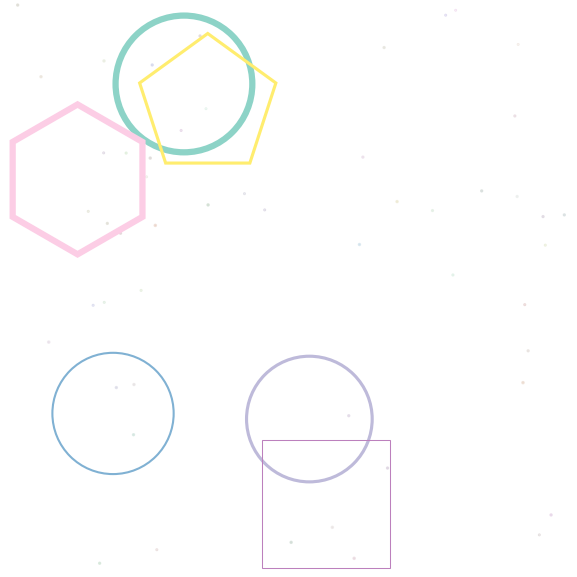[{"shape": "circle", "thickness": 3, "radius": 0.59, "center": [0.319, 0.854]}, {"shape": "circle", "thickness": 1.5, "radius": 0.54, "center": [0.536, 0.274]}, {"shape": "circle", "thickness": 1, "radius": 0.53, "center": [0.196, 0.283]}, {"shape": "hexagon", "thickness": 3, "radius": 0.65, "center": [0.134, 0.688]}, {"shape": "square", "thickness": 0.5, "radius": 0.55, "center": [0.565, 0.127]}, {"shape": "pentagon", "thickness": 1.5, "radius": 0.62, "center": [0.36, 0.817]}]